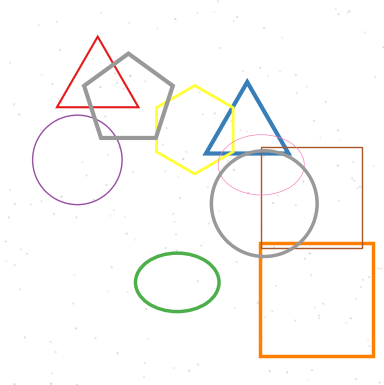[{"shape": "triangle", "thickness": 1.5, "radius": 0.61, "center": [0.254, 0.783]}, {"shape": "triangle", "thickness": 3, "radius": 0.62, "center": [0.642, 0.663]}, {"shape": "oval", "thickness": 2.5, "radius": 0.54, "center": [0.46, 0.267]}, {"shape": "circle", "thickness": 1, "radius": 0.58, "center": [0.201, 0.585]}, {"shape": "square", "thickness": 2.5, "radius": 0.73, "center": [0.821, 0.222]}, {"shape": "hexagon", "thickness": 2, "radius": 0.57, "center": [0.506, 0.663]}, {"shape": "square", "thickness": 1, "radius": 0.66, "center": [0.81, 0.487]}, {"shape": "oval", "thickness": 0.5, "radius": 0.56, "center": [0.678, 0.572]}, {"shape": "circle", "thickness": 2.5, "radius": 0.69, "center": [0.686, 0.471]}, {"shape": "pentagon", "thickness": 3, "radius": 0.61, "center": [0.334, 0.74]}]